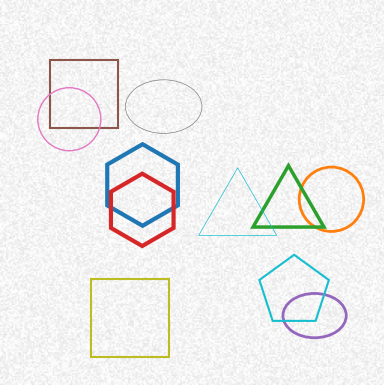[{"shape": "hexagon", "thickness": 3, "radius": 0.53, "center": [0.37, 0.52]}, {"shape": "circle", "thickness": 2, "radius": 0.42, "center": [0.861, 0.482]}, {"shape": "triangle", "thickness": 2.5, "radius": 0.53, "center": [0.749, 0.463]}, {"shape": "hexagon", "thickness": 3, "radius": 0.47, "center": [0.369, 0.455]}, {"shape": "oval", "thickness": 2, "radius": 0.41, "center": [0.817, 0.18]}, {"shape": "square", "thickness": 1.5, "radius": 0.44, "center": [0.217, 0.755]}, {"shape": "circle", "thickness": 1, "radius": 0.41, "center": [0.18, 0.69]}, {"shape": "oval", "thickness": 0.5, "radius": 0.5, "center": [0.425, 0.723]}, {"shape": "square", "thickness": 1.5, "radius": 0.51, "center": [0.337, 0.173]}, {"shape": "triangle", "thickness": 0.5, "radius": 0.59, "center": [0.617, 0.447]}, {"shape": "pentagon", "thickness": 1.5, "radius": 0.47, "center": [0.764, 0.243]}]